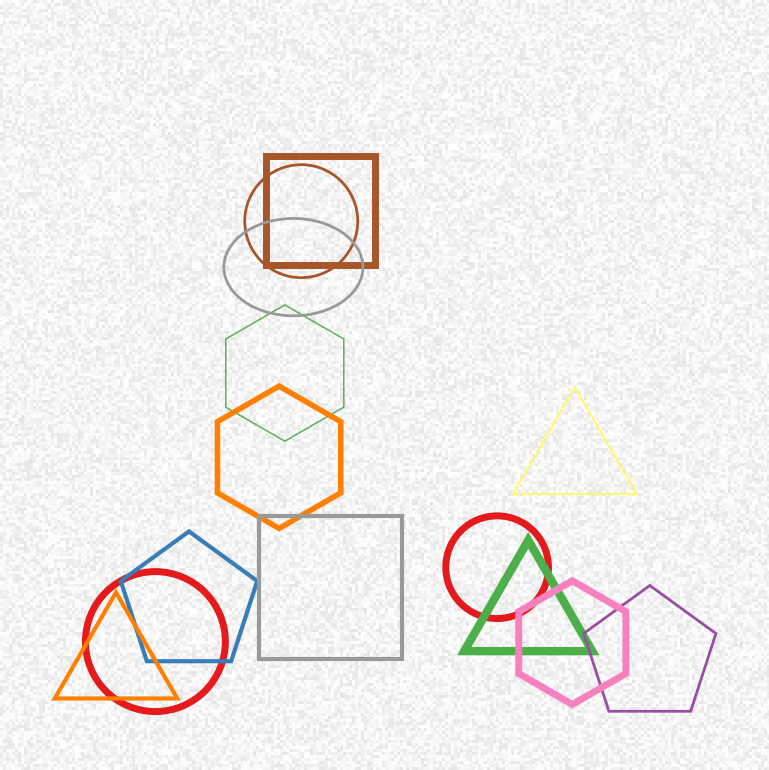[{"shape": "circle", "thickness": 2.5, "radius": 0.33, "center": [0.646, 0.263]}, {"shape": "circle", "thickness": 2.5, "radius": 0.45, "center": [0.202, 0.167]}, {"shape": "pentagon", "thickness": 1.5, "radius": 0.47, "center": [0.245, 0.217]}, {"shape": "hexagon", "thickness": 0.5, "radius": 0.44, "center": [0.37, 0.516]}, {"shape": "triangle", "thickness": 3, "radius": 0.48, "center": [0.686, 0.202]}, {"shape": "pentagon", "thickness": 1, "radius": 0.45, "center": [0.844, 0.149]}, {"shape": "triangle", "thickness": 1.5, "radius": 0.46, "center": [0.151, 0.139]}, {"shape": "hexagon", "thickness": 2, "radius": 0.46, "center": [0.362, 0.406]}, {"shape": "triangle", "thickness": 0.5, "radius": 0.46, "center": [0.746, 0.405]}, {"shape": "circle", "thickness": 1, "radius": 0.37, "center": [0.391, 0.713]}, {"shape": "square", "thickness": 2.5, "radius": 0.35, "center": [0.417, 0.727]}, {"shape": "hexagon", "thickness": 2.5, "radius": 0.4, "center": [0.743, 0.165]}, {"shape": "oval", "thickness": 1, "radius": 0.45, "center": [0.381, 0.653]}, {"shape": "square", "thickness": 1.5, "radius": 0.47, "center": [0.429, 0.237]}]